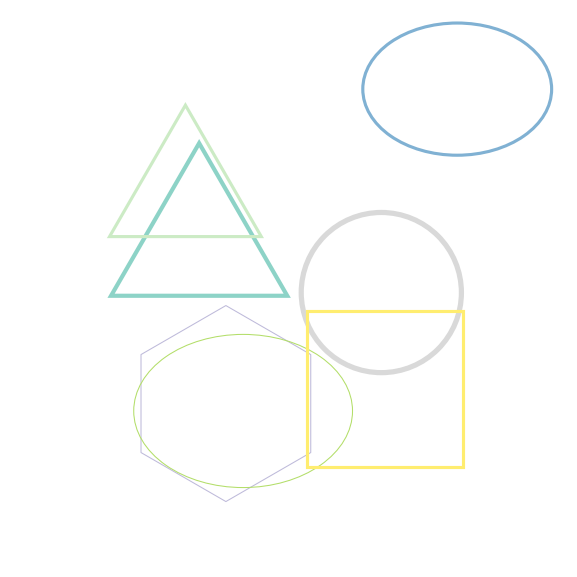[{"shape": "triangle", "thickness": 2, "radius": 0.88, "center": [0.345, 0.575]}, {"shape": "hexagon", "thickness": 0.5, "radius": 0.85, "center": [0.391, 0.3]}, {"shape": "oval", "thickness": 1.5, "radius": 0.82, "center": [0.792, 0.845]}, {"shape": "oval", "thickness": 0.5, "radius": 0.95, "center": [0.421, 0.287]}, {"shape": "circle", "thickness": 2.5, "radius": 0.69, "center": [0.66, 0.493]}, {"shape": "triangle", "thickness": 1.5, "radius": 0.76, "center": [0.321, 0.665]}, {"shape": "square", "thickness": 1.5, "radius": 0.67, "center": [0.667, 0.326]}]